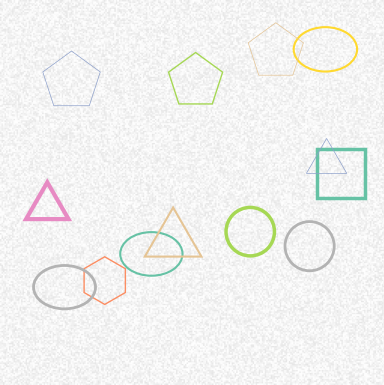[{"shape": "square", "thickness": 2.5, "radius": 0.32, "center": [0.886, 0.548]}, {"shape": "oval", "thickness": 1.5, "radius": 0.4, "center": [0.393, 0.34]}, {"shape": "hexagon", "thickness": 1, "radius": 0.31, "center": [0.272, 0.271]}, {"shape": "triangle", "thickness": 0.5, "radius": 0.3, "center": [0.848, 0.58]}, {"shape": "pentagon", "thickness": 0.5, "radius": 0.39, "center": [0.186, 0.789]}, {"shape": "triangle", "thickness": 3, "radius": 0.32, "center": [0.123, 0.463]}, {"shape": "circle", "thickness": 2.5, "radius": 0.31, "center": [0.65, 0.398]}, {"shape": "pentagon", "thickness": 1, "radius": 0.37, "center": [0.508, 0.79]}, {"shape": "oval", "thickness": 1.5, "radius": 0.41, "center": [0.845, 0.872]}, {"shape": "pentagon", "thickness": 0.5, "radius": 0.38, "center": [0.716, 0.866]}, {"shape": "triangle", "thickness": 1.5, "radius": 0.42, "center": [0.45, 0.376]}, {"shape": "oval", "thickness": 2, "radius": 0.4, "center": [0.168, 0.254]}, {"shape": "circle", "thickness": 2, "radius": 0.32, "center": [0.804, 0.361]}]